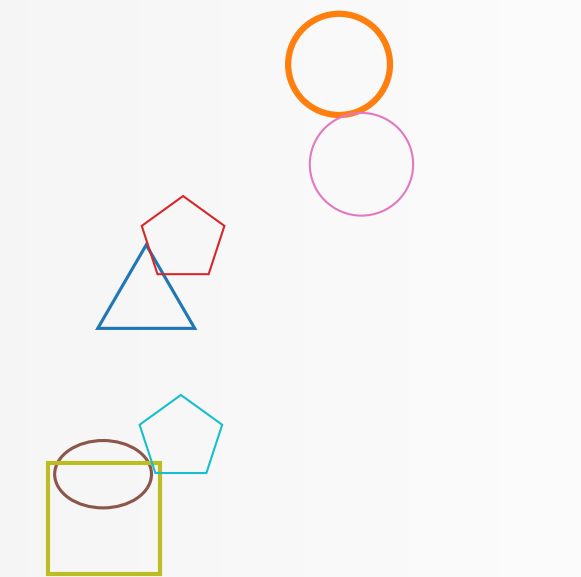[{"shape": "triangle", "thickness": 1.5, "radius": 0.48, "center": [0.252, 0.479]}, {"shape": "circle", "thickness": 3, "radius": 0.44, "center": [0.583, 0.888]}, {"shape": "pentagon", "thickness": 1, "radius": 0.37, "center": [0.315, 0.585]}, {"shape": "oval", "thickness": 1.5, "radius": 0.42, "center": [0.177, 0.178]}, {"shape": "circle", "thickness": 1, "radius": 0.44, "center": [0.622, 0.715]}, {"shape": "square", "thickness": 2, "radius": 0.48, "center": [0.179, 0.101]}, {"shape": "pentagon", "thickness": 1, "radius": 0.37, "center": [0.311, 0.241]}]